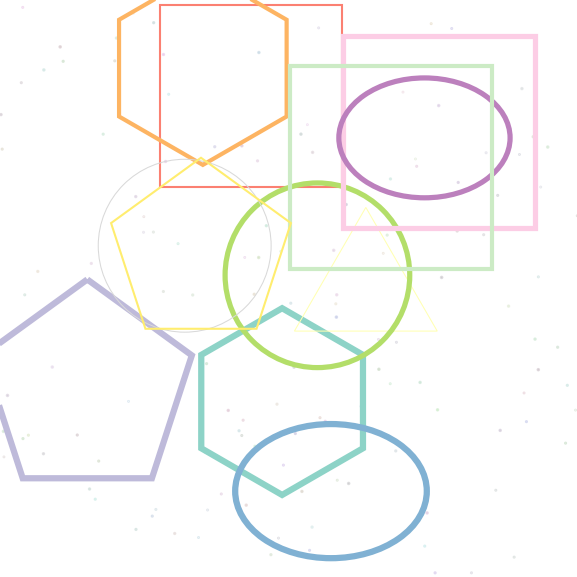[{"shape": "hexagon", "thickness": 3, "radius": 0.81, "center": [0.489, 0.304]}, {"shape": "triangle", "thickness": 0.5, "radius": 0.71, "center": [0.633, 0.497]}, {"shape": "pentagon", "thickness": 3, "radius": 0.95, "center": [0.151, 0.325]}, {"shape": "square", "thickness": 1, "radius": 0.79, "center": [0.435, 0.833]}, {"shape": "oval", "thickness": 3, "radius": 0.83, "center": [0.573, 0.149]}, {"shape": "hexagon", "thickness": 2, "radius": 0.84, "center": [0.351, 0.881]}, {"shape": "circle", "thickness": 2.5, "radius": 0.8, "center": [0.55, 0.522]}, {"shape": "square", "thickness": 2.5, "radius": 0.83, "center": [0.761, 0.771]}, {"shape": "circle", "thickness": 0.5, "radius": 0.75, "center": [0.32, 0.574]}, {"shape": "oval", "thickness": 2.5, "radius": 0.74, "center": [0.735, 0.76]}, {"shape": "square", "thickness": 2, "radius": 0.88, "center": [0.677, 0.709]}, {"shape": "pentagon", "thickness": 1, "radius": 0.82, "center": [0.348, 0.562]}]